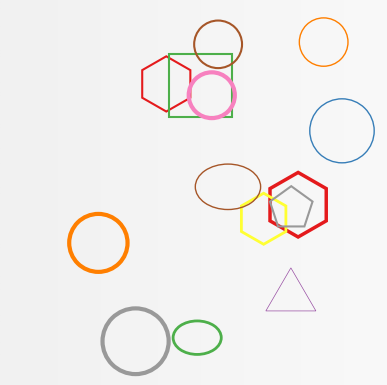[{"shape": "hexagon", "thickness": 1.5, "radius": 0.36, "center": [0.429, 0.782]}, {"shape": "hexagon", "thickness": 2.5, "radius": 0.42, "center": [0.769, 0.468]}, {"shape": "circle", "thickness": 1, "radius": 0.42, "center": [0.883, 0.66]}, {"shape": "oval", "thickness": 2, "radius": 0.31, "center": [0.509, 0.123]}, {"shape": "square", "thickness": 1.5, "radius": 0.41, "center": [0.517, 0.777]}, {"shape": "triangle", "thickness": 0.5, "radius": 0.37, "center": [0.751, 0.23]}, {"shape": "circle", "thickness": 3, "radius": 0.38, "center": [0.254, 0.369]}, {"shape": "circle", "thickness": 1, "radius": 0.31, "center": [0.835, 0.891]}, {"shape": "hexagon", "thickness": 2, "radius": 0.33, "center": [0.68, 0.432]}, {"shape": "circle", "thickness": 1.5, "radius": 0.31, "center": [0.563, 0.885]}, {"shape": "oval", "thickness": 1, "radius": 0.42, "center": [0.588, 0.515]}, {"shape": "circle", "thickness": 3, "radius": 0.3, "center": [0.546, 0.753]}, {"shape": "pentagon", "thickness": 1.5, "radius": 0.29, "center": [0.752, 0.459]}, {"shape": "circle", "thickness": 3, "radius": 0.43, "center": [0.35, 0.114]}]